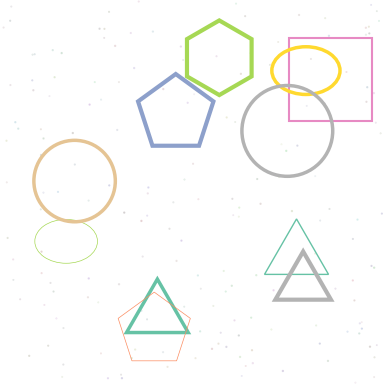[{"shape": "triangle", "thickness": 2.5, "radius": 0.46, "center": [0.409, 0.183]}, {"shape": "triangle", "thickness": 1, "radius": 0.48, "center": [0.77, 0.335]}, {"shape": "pentagon", "thickness": 0.5, "radius": 0.49, "center": [0.401, 0.143]}, {"shape": "pentagon", "thickness": 3, "radius": 0.51, "center": [0.456, 0.705]}, {"shape": "square", "thickness": 1.5, "radius": 0.54, "center": [0.859, 0.795]}, {"shape": "hexagon", "thickness": 3, "radius": 0.48, "center": [0.57, 0.85]}, {"shape": "oval", "thickness": 0.5, "radius": 0.41, "center": [0.172, 0.373]}, {"shape": "oval", "thickness": 2.5, "radius": 0.44, "center": [0.795, 0.817]}, {"shape": "circle", "thickness": 2.5, "radius": 0.53, "center": [0.194, 0.53]}, {"shape": "triangle", "thickness": 3, "radius": 0.42, "center": [0.787, 0.263]}, {"shape": "circle", "thickness": 2.5, "radius": 0.59, "center": [0.746, 0.66]}]